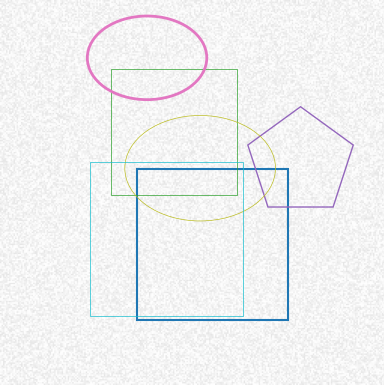[{"shape": "square", "thickness": 1.5, "radius": 0.98, "center": [0.553, 0.365]}, {"shape": "square", "thickness": 0.5, "radius": 0.82, "center": [0.451, 0.658]}, {"shape": "pentagon", "thickness": 1, "radius": 0.72, "center": [0.781, 0.579]}, {"shape": "oval", "thickness": 2, "radius": 0.78, "center": [0.382, 0.85]}, {"shape": "oval", "thickness": 0.5, "radius": 0.98, "center": [0.52, 0.563]}, {"shape": "square", "thickness": 0.5, "radius": 1.0, "center": [0.432, 0.379]}]